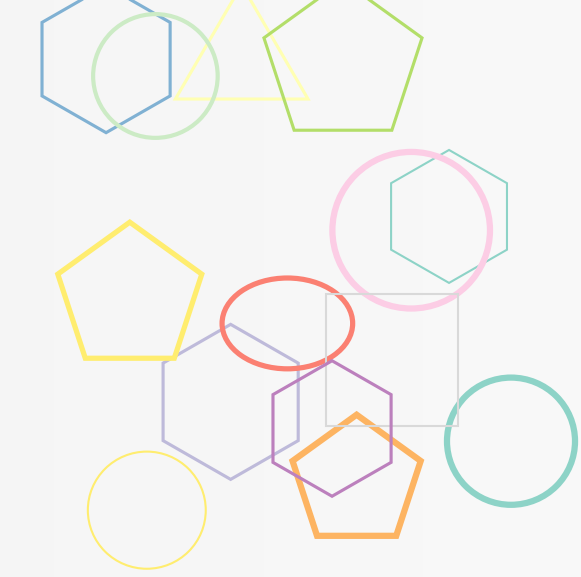[{"shape": "circle", "thickness": 3, "radius": 0.55, "center": [0.879, 0.235]}, {"shape": "hexagon", "thickness": 1, "radius": 0.58, "center": [0.773, 0.624]}, {"shape": "triangle", "thickness": 1.5, "radius": 0.66, "center": [0.416, 0.894]}, {"shape": "hexagon", "thickness": 1.5, "radius": 0.67, "center": [0.397, 0.303]}, {"shape": "oval", "thickness": 2.5, "radius": 0.56, "center": [0.494, 0.439]}, {"shape": "hexagon", "thickness": 1.5, "radius": 0.64, "center": [0.182, 0.897]}, {"shape": "pentagon", "thickness": 3, "radius": 0.58, "center": [0.614, 0.165]}, {"shape": "pentagon", "thickness": 1.5, "radius": 0.71, "center": [0.59, 0.889]}, {"shape": "circle", "thickness": 3, "radius": 0.68, "center": [0.707, 0.6]}, {"shape": "square", "thickness": 1, "radius": 0.57, "center": [0.674, 0.376]}, {"shape": "hexagon", "thickness": 1.5, "radius": 0.59, "center": [0.571, 0.257]}, {"shape": "circle", "thickness": 2, "radius": 0.54, "center": [0.267, 0.868]}, {"shape": "pentagon", "thickness": 2.5, "radius": 0.65, "center": [0.223, 0.484]}, {"shape": "circle", "thickness": 1, "radius": 0.51, "center": [0.253, 0.116]}]